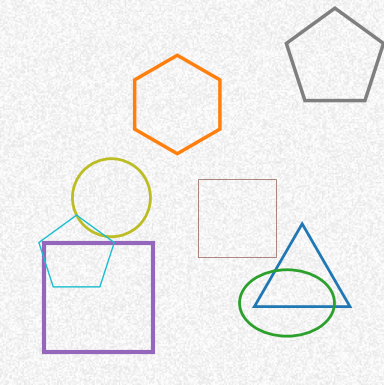[{"shape": "triangle", "thickness": 2, "radius": 0.72, "center": [0.785, 0.275]}, {"shape": "hexagon", "thickness": 2.5, "radius": 0.64, "center": [0.46, 0.729]}, {"shape": "oval", "thickness": 2, "radius": 0.62, "center": [0.745, 0.213]}, {"shape": "square", "thickness": 3, "radius": 0.71, "center": [0.256, 0.227]}, {"shape": "square", "thickness": 0.5, "radius": 0.51, "center": [0.615, 0.434]}, {"shape": "pentagon", "thickness": 2.5, "radius": 0.66, "center": [0.87, 0.846]}, {"shape": "circle", "thickness": 2, "radius": 0.51, "center": [0.289, 0.486]}, {"shape": "pentagon", "thickness": 1, "radius": 0.51, "center": [0.199, 0.338]}]